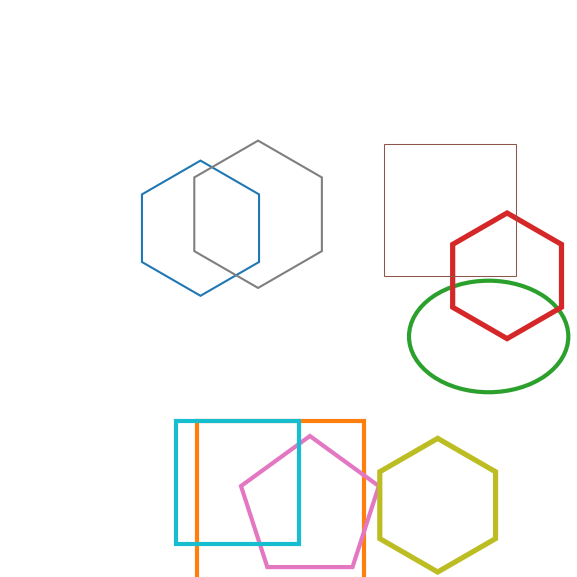[{"shape": "hexagon", "thickness": 1, "radius": 0.59, "center": [0.347, 0.604]}, {"shape": "square", "thickness": 2, "radius": 0.72, "center": [0.486, 0.125]}, {"shape": "oval", "thickness": 2, "radius": 0.69, "center": [0.846, 0.417]}, {"shape": "hexagon", "thickness": 2.5, "radius": 0.54, "center": [0.878, 0.522]}, {"shape": "square", "thickness": 0.5, "radius": 0.57, "center": [0.779, 0.636]}, {"shape": "pentagon", "thickness": 2, "radius": 0.63, "center": [0.537, 0.119]}, {"shape": "hexagon", "thickness": 1, "radius": 0.64, "center": [0.447, 0.628]}, {"shape": "hexagon", "thickness": 2.5, "radius": 0.58, "center": [0.758, 0.124]}, {"shape": "square", "thickness": 2, "radius": 0.53, "center": [0.411, 0.164]}]